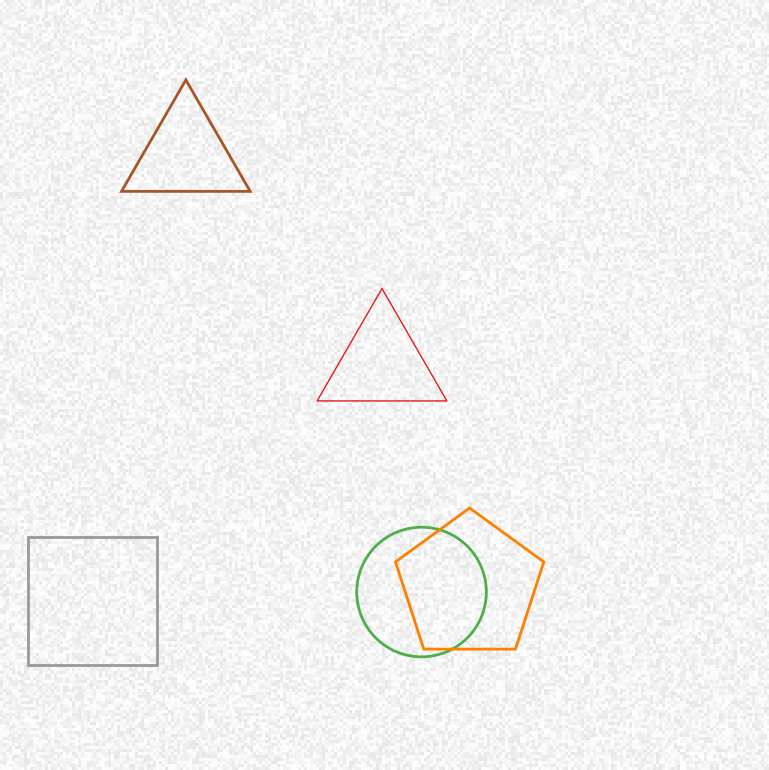[{"shape": "triangle", "thickness": 0.5, "radius": 0.49, "center": [0.496, 0.528]}, {"shape": "circle", "thickness": 1, "radius": 0.42, "center": [0.547, 0.231]}, {"shape": "pentagon", "thickness": 1, "radius": 0.51, "center": [0.61, 0.239]}, {"shape": "triangle", "thickness": 1, "radius": 0.48, "center": [0.241, 0.8]}, {"shape": "square", "thickness": 1, "radius": 0.42, "center": [0.12, 0.22]}]